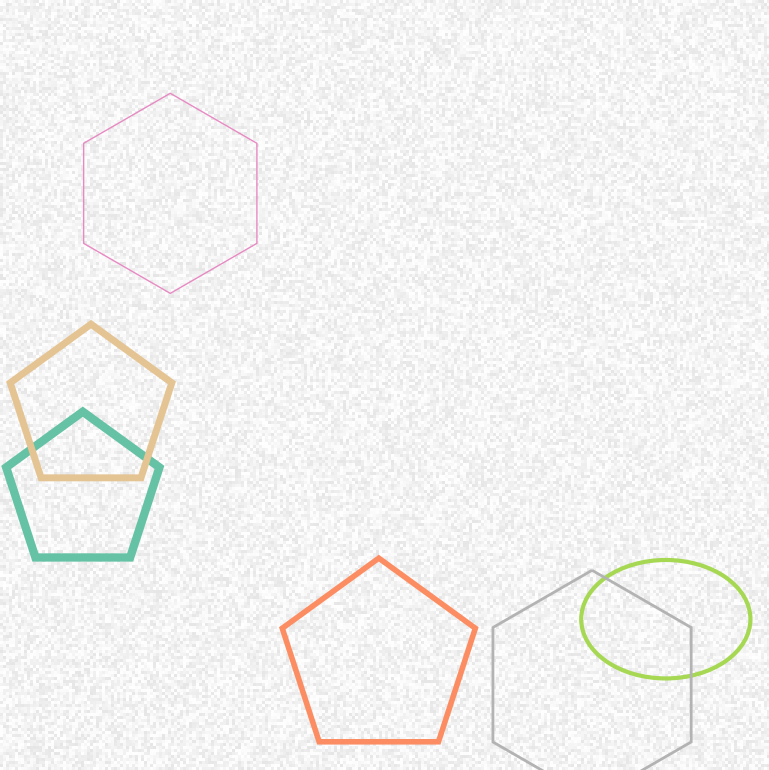[{"shape": "pentagon", "thickness": 3, "radius": 0.52, "center": [0.108, 0.361]}, {"shape": "pentagon", "thickness": 2, "radius": 0.66, "center": [0.492, 0.143]}, {"shape": "hexagon", "thickness": 0.5, "radius": 0.65, "center": [0.221, 0.749]}, {"shape": "oval", "thickness": 1.5, "radius": 0.55, "center": [0.865, 0.196]}, {"shape": "pentagon", "thickness": 2.5, "radius": 0.55, "center": [0.118, 0.469]}, {"shape": "hexagon", "thickness": 1, "radius": 0.74, "center": [0.769, 0.111]}]